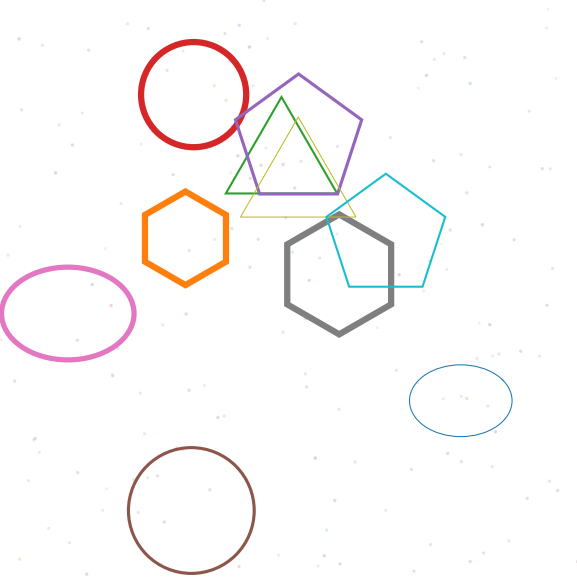[{"shape": "oval", "thickness": 0.5, "radius": 0.44, "center": [0.798, 0.305]}, {"shape": "hexagon", "thickness": 3, "radius": 0.4, "center": [0.321, 0.586]}, {"shape": "triangle", "thickness": 1, "radius": 0.56, "center": [0.487, 0.72]}, {"shape": "circle", "thickness": 3, "radius": 0.46, "center": [0.335, 0.835]}, {"shape": "pentagon", "thickness": 1.5, "radius": 0.57, "center": [0.517, 0.756]}, {"shape": "circle", "thickness": 1.5, "radius": 0.54, "center": [0.331, 0.115]}, {"shape": "oval", "thickness": 2.5, "radius": 0.57, "center": [0.117, 0.456]}, {"shape": "hexagon", "thickness": 3, "radius": 0.52, "center": [0.587, 0.524]}, {"shape": "triangle", "thickness": 0.5, "radius": 0.58, "center": [0.516, 0.681]}, {"shape": "pentagon", "thickness": 1, "radius": 0.54, "center": [0.668, 0.59]}]